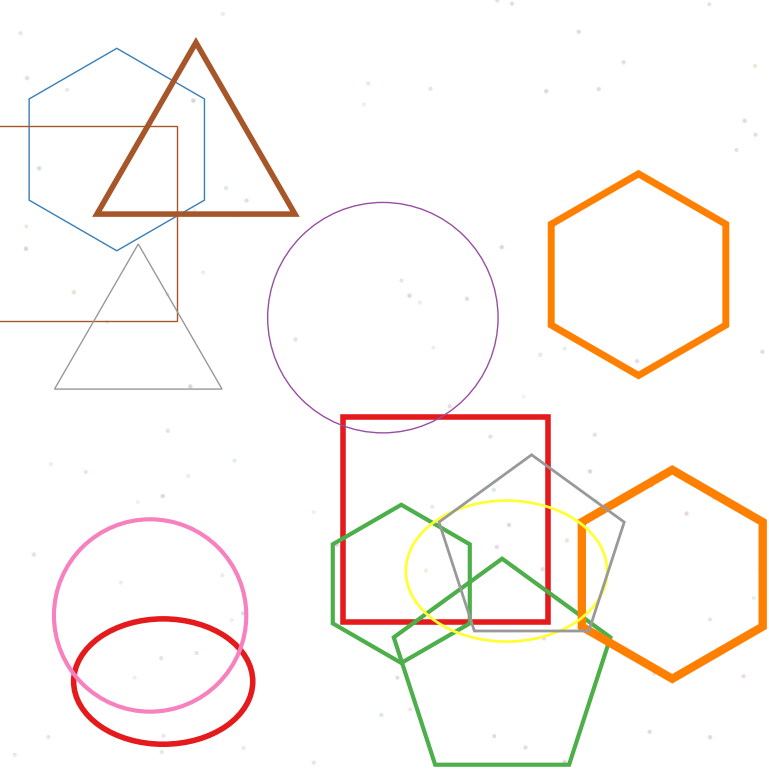[{"shape": "oval", "thickness": 2, "radius": 0.58, "center": [0.212, 0.115]}, {"shape": "square", "thickness": 2, "radius": 0.67, "center": [0.579, 0.325]}, {"shape": "hexagon", "thickness": 0.5, "radius": 0.66, "center": [0.152, 0.806]}, {"shape": "hexagon", "thickness": 1.5, "radius": 0.51, "center": [0.521, 0.242]}, {"shape": "pentagon", "thickness": 1.5, "radius": 0.74, "center": [0.652, 0.127]}, {"shape": "circle", "thickness": 0.5, "radius": 0.75, "center": [0.497, 0.587]}, {"shape": "hexagon", "thickness": 3, "radius": 0.68, "center": [0.873, 0.254]}, {"shape": "hexagon", "thickness": 2.5, "radius": 0.65, "center": [0.829, 0.643]}, {"shape": "oval", "thickness": 1, "radius": 0.65, "center": [0.658, 0.258]}, {"shape": "triangle", "thickness": 2, "radius": 0.74, "center": [0.254, 0.796]}, {"shape": "square", "thickness": 0.5, "radius": 0.63, "center": [0.103, 0.71]}, {"shape": "circle", "thickness": 1.5, "radius": 0.62, "center": [0.195, 0.201]}, {"shape": "pentagon", "thickness": 1, "radius": 0.63, "center": [0.69, 0.283]}, {"shape": "triangle", "thickness": 0.5, "radius": 0.63, "center": [0.18, 0.557]}]